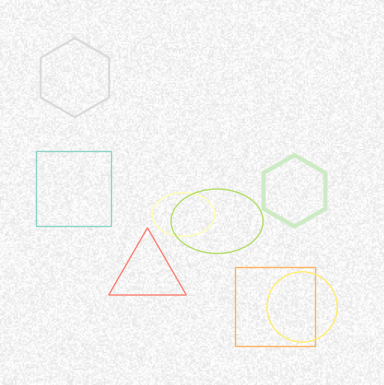[{"shape": "square", "thickness": 1, "radius": 0.48, "center": [0.191, 0.51]}, {"shape": "oval", "thickness": 1, "radius": 0.41, "center": [0.476, 0.443]}, {"shape": "triangle", "thickness": 1, "radius": 0.58, "center": [0.383, 0.292]}, {"shape": "square", "thickness": 1, "radius": 0.52, "center": [0.715, 0.203]}, {"shape": "oval", "thickness": 1, "radius": 0.6, "center": [0.564, 0.425]}, {"shape": "hexagon", "thickness": 1.5, "radius": 0.51, "center": [0.195, 0.798]}, {"shape": "hexagon", "thickness": 3, "radius": 0.46, "center": [0.765, 0.504]}, {"shape": "circle", "thickness": 1, "radius": 0.46, "center": [0.785, 0.203]}]